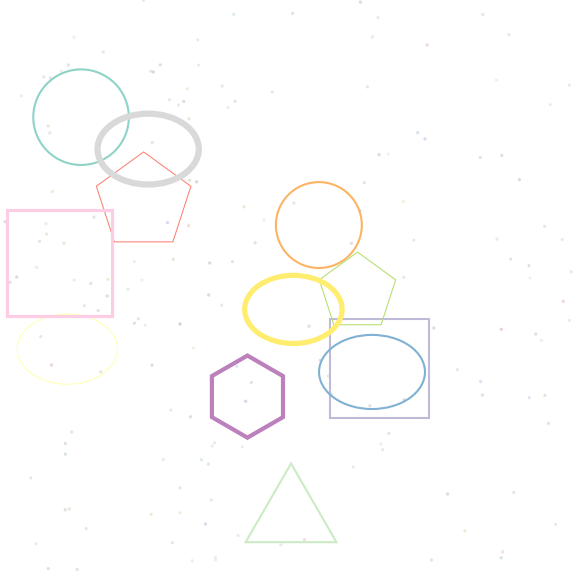[{"shape": "circle", "thickness": 1, "radius": 0.41, "center": [0.14, 0.796]}, {"shape": "oval", "thickness": 0.5, "radius": 0.43, "center": [0.117, 0.395]}, {"shape": "square", "thickness": 1, "radius": 0.43, "center": [0.657, 0.361]}, {"shape": "pentagon", "thickness": 0.5, "radius": 0.43, "center": [0.249, 0.65]}, {"shape": "oval", "thickness": 1, "radius": 0.46, "center": [0.644, 0.355]}, {"shape": "circle", "thickness": 1, "radius": 0.37, "center": [0.552, 0.609]}, {"shape": "pentagon", "thickness": 0.5, "radius": 0.35, "center": [0.619, 0.493]}, {"shape": "square", "thickness": 1.5, "radius": 0.46, "center": [0.103, 0.544]}, {"shape": "oval", "thickness": 3, "radius": 0.44, "center": [0.257, 0.741]}, {"shape": "hexagon", "thickness": 2, "radius": 0.36, "center": [0.428, 0.312]}, {"shape": "triangle", "thickness": 1, "radius": 0.45, "center": [0.504, 0.106]}, {"shape": "oval", "thickness": 2.5, "radius": 0.42, "center": [0.508, 0.463]}]